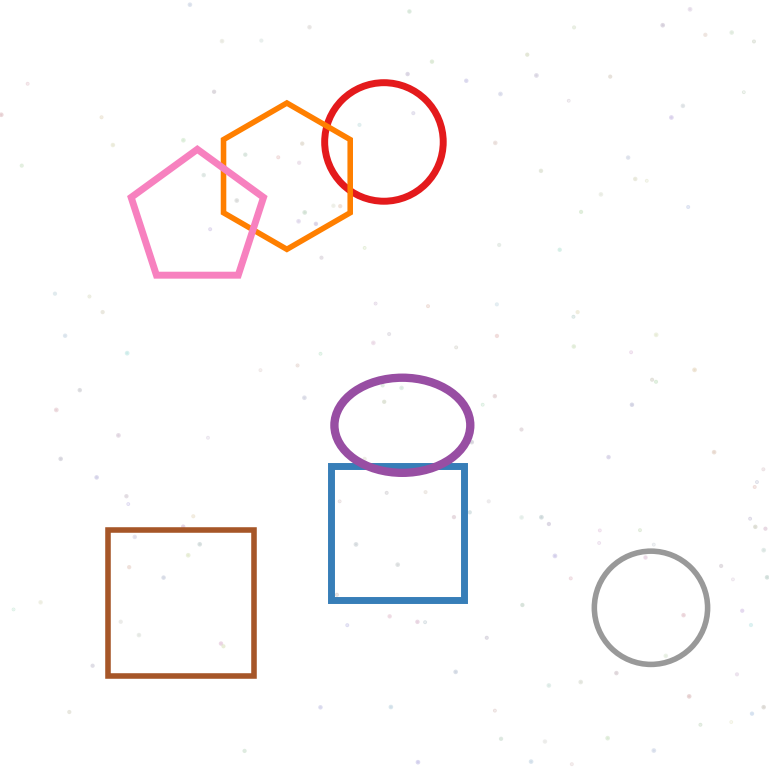[{"shape": "circle", "thickness": 2.5, "radius": 0.38, "center": [0.499, 0.816]}, {"shape": "square", "thickness": 2.5, "radius": 0.43, "center": [0.516, 0.308]}, {"shape": "oval", "thickness": 3, "radius": 0.44, "center": [0.523, 0.448]}, {"shape": "hexagon", "thickness": 2, "radius": 0.47, "center": [0.373, 0.771]}, {"shape": "square", "thickness": 2, "radius": 0.47, "center": [0.235, 0.217]}, {"shape": "pentagon", "thickness": 2.5, "radius": 0.45, "center": [0.256, 0.716]}, {"shape": "circle", "thickness": 2, "radius": 0.37, "center": [0.845, 0.211]}]